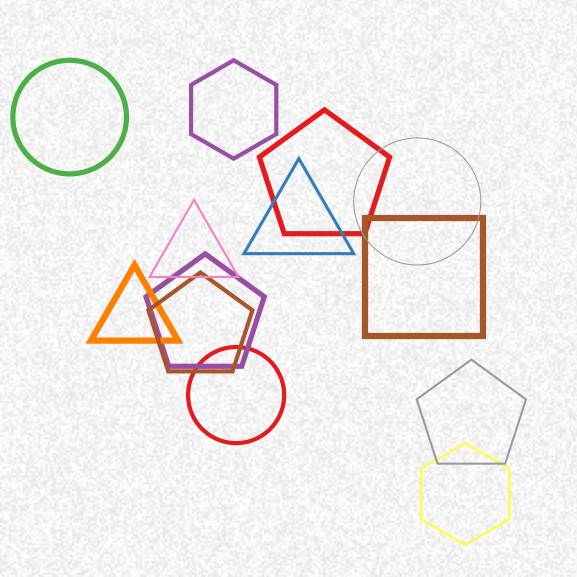[{"shape": "circle", "thickness": 2, "radius": 0.42, "center": [0.409, 0.315]}, {"shape": "pentagon", "thickness": 2.5, "radius": 0.59, "center": [0.562, 0.69]}, {"shape": "triangle", "thickness": 1.5, "radius": 0.55, "center": [0.517, 0.615]}, {"shape": "circle", "thickness": 2.5, "radius": 0.49, "center": [0.121, 0.796]}, {"shape": "pentagon", "thickness": 2.5, "radius": 0.54, "center": [0.355, 0.452]}, {"shape": "hexagon", "thickness": 2, "radius": 0.43, "center": [0.405, 0.81]}, {"shape": "triangle", "thickness": 3, "radius": 0.44, "center": [0.233, 0.453]}, {"shape": "hexagon", "thickness": 1, "radius": 0.44, "center": [0.806, 0.144]}, {"shape": "square", "thickness": 3, "radius": 0.51, "center": [0.734, 0.52]}, {"shape": "pentagon", "thickness": 2, "radius": 0.47, "center": [0.347, 0.433]}, {"shape": "triangle", "thickness": 1, "radius": 0.44, "center": [0.336, 0.564]}, {"shape": "pentagon", "thickness": 1, "radius": 0.5, "center": [0.816, 0.277]}, {"shape": "circle", "thickness": 0.5, "radius": 0.55, "center": [0.723, 0.65]}]